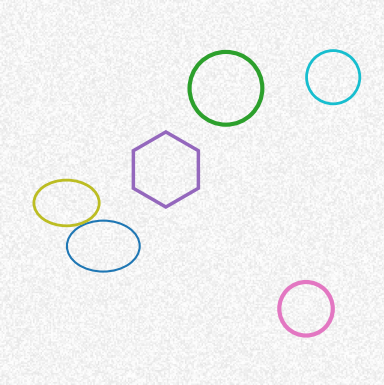[{"shape": "oval", "thickness": 1.5, "radius": 0.47, "center": [0.268, 0.361]}, {"shape": "circle", "thickness": 3, "radius": 0.47, "center": [0.587, 0.771]}, {"shape": "hexagon", "thickness": 2.5, "radius": 0.49, "center": [0.431, 0.56]}, {"shape": "circle", "thickness": 3, "radius": 0.35, "center": [0.795, 0.198]}, {"shape": "oval", "thickness": 2, "radius": 0.42, "center": [0.173, 0.473]}, {"shape": "circle", "thickness": 2, "radius": 0.35, "center": [0.865, 0.799]}]